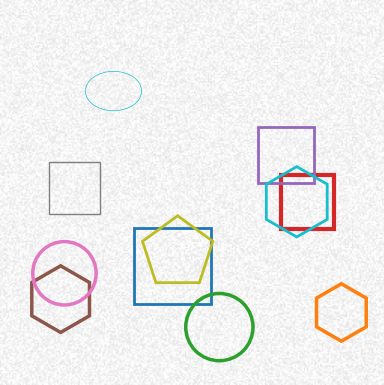[{"shape": "square", "thickness": 2, "radius": 0.49, "center": [0.448, 0.31]}, {"shape": "hexagon", "thickness": 2.5, "radius": 0.37, "center": [0.887, 0.188]}, {"shape": "circle", "thickness": 2.5, "radius": 0.44, "center": [0.57, 0.15]}, {"shape": "square", "thickness": 3, "radius": 0.35, "center": [0.799, 0.476]}, {"shape": "square", "thickness": 2, "radius": 0.36, "center": [0.742, 0.597]}, {"shape": "hexagon", "thickness": 2.5, "radius": 0.43, "center": [0.157, 0.223]}, {"shape": "circle", "thickness": 2.5, "radius": 0.41, "center": [0.167, 0.29]}, {"shape": "square", "thickness": 1, "radius": 0.34, "center": [0.194, 0.512]}, {"shape": "pentagon", "thickness": 2, "radius": 0.48, "center": [0.461, 0.343]}, {"shape": "oval", "thickness": 0.5, "radius": 0.37, "center": [0.295, 0.764]}, {"shape": "hexagon", "thickness": 2, "radius": 0.46, "center": [0.771, 0.476]}]